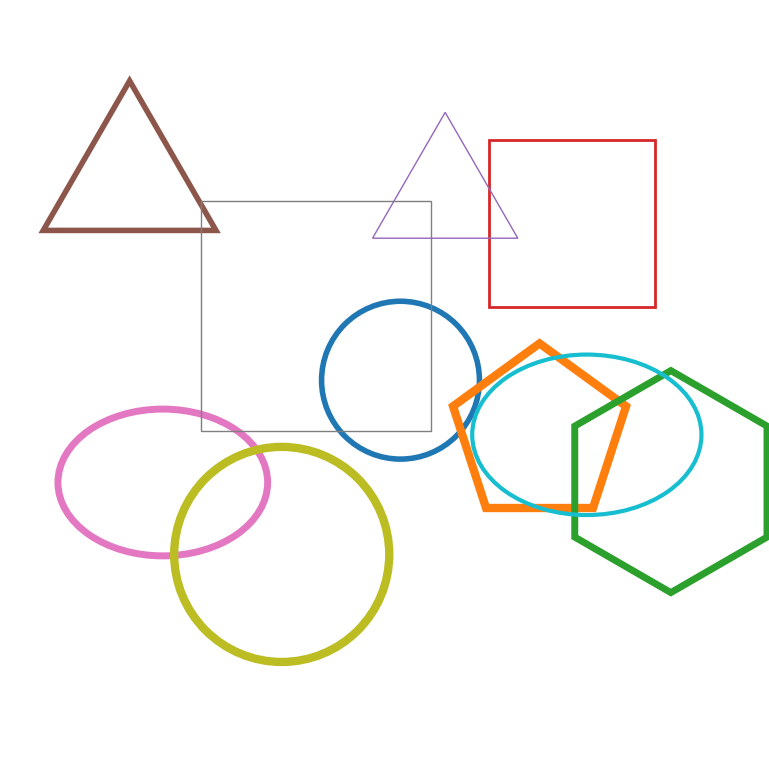[{"shape": "circle", "thickness": 2, "radius": 0.51, "center": [0.52, 0.506]}, {"shape": "pentagon", "thickness": 3, "radius": 0.59, "center": [0.701, 0.436]}, {"shape": "hexagon", "thickness": 2.5, "radius": 0.72, "center": [0.871, 0.375]}, {"shape": "square", "thickness": 1, "radius": 0.54, "center": [0.743, 0.71]}, {"shape": "triangle", "thickness": 0.5, "radius": 0.54, "center": [0.578, 0.745]}, {"shape": "triangle", "thickness": 2, "radius": 0.65, "center": [0.168, 0.766]}, {"shape": "oval", "thickness": 2.5, "radius": 0.68, "center": [0.211, 0.373]}, {"shape": "square", "thickness": 0.5, "radius": 0.75, "center": [0.411, 0.59]}, {"shape": "circle", "thickness": 3, "radius": 0.7, "center": [0.366, 0.28]}, {"shape": "oval", "thickness": 1.5, "radius": 0.74, "center": [0.762, 0.435]}]